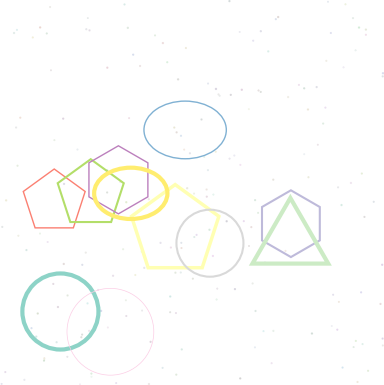[{"shape": "circle", "thickness": 3, "radius": 0.49, "center": [0.157, 0.191]}, {"shape": "pentagon", "thickness": 2.5, "radius": 0.6, "center": [0.455, 0.401]}, {"shape": "hexagon", "thickness": 1.5, "radius": 0.43, "center": [0.756, 0.419]}, {"shape": "pentagon", "thickness": 1, "radius": 0.42, "center": [0.141, 0.477]}, {"shape": "oval", "thickness": 1, "radius": 0.53, "center": [0.481, 0.663]}, {"shape": "pentagon", "thickness": 1.5, "radius": 0.45, "center": [0.236, 0.496]}, {"shape": "circle", "thickness": 0.5, "radius": 0.56, "center": [0.287, 0.138]}, {"shape": "circle", "thickness": 1.5, "radius": 0.44, "center": [0.545, 0.368]}, {"shape": "hexagon", "thickness": 1, "radius": 0.44, "center": [0.308, 0.533]}, {"shape": "triangle", "thickness": 3, "radius": 0.57, "center": [0.754, 0.372]}, {"shape": "oval", "thickness": 3, "radius": 0.48, "center": [0.34, 0.498]}]